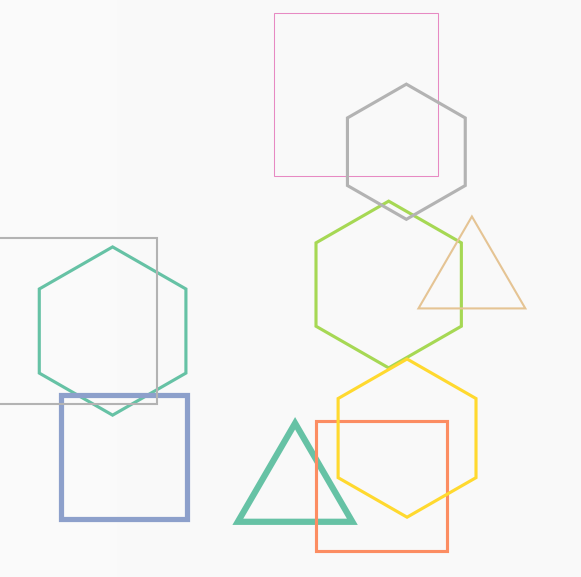[{"shape": "hexagon", "thickness": 1.5, "radius": 0.73, "center": [0.194, 0.426]}, {"shape": "triangle", "thickness": 3, "radius": 0.57, "center": [0.508, 0.152]}, {"shape": "square", "thickness": 1.5, "radius": 0.56, "center": [0.657, 0.157]}, {"shape": "square", "thickness": 2.5, "radius": 0.54, "center": [0.213, 0.208]}, {"shape": "square", "thickness": 0.5, "radius": 0.71, "center": [0.613, 0.836]}, {"shape": "hexagon", "thickness": 1.5, "radius": 0.72, "center": [0.669, 0.506]}, {"shape": "hexagon", "thickness": 1.5, "radius": 0.68, "center": [0.7, 0.241]}, {"shape": "triangle", "thickness": 1, "radius": 0.53, "center": [0.812, 0.518]}, {"shape": "hexagon", "thickness": 1.5, "radius": 0.59, "center": [0.699, 0.736]}, {"shape": "square", "thickness": 1, "radius": 0.72, "center": [0.127, 0.443]}]